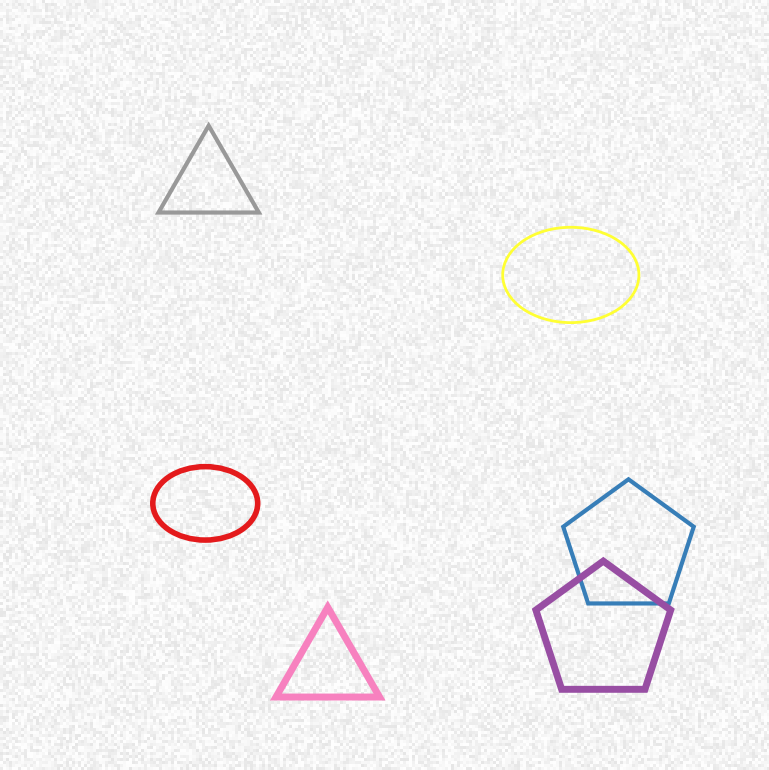[{"shape": "oval", "thickness": 2, "radius": 0.34, "center": [0.267, 0.346]}, {"shape": "pentagon", "thickness": 1.5, "radius": 0.45, "center": [0.816, 0.288]}, {"shape": "pentagon", "thickness": 2.5, "radius": 0.46, "center": [0.784, 0.179]}, {"shape": "oval", "thickness": 1, "radius": 0.44, "center": [0.741, 0.643]}, {"shape": "triangle", "thickness": 2.5, "radius": 0.39, "center": [0.426, 0.134]}, {"shape": "triangle", "thickness": 1.5, "radius": 0.38, "center": [0.271, 0.762]}]